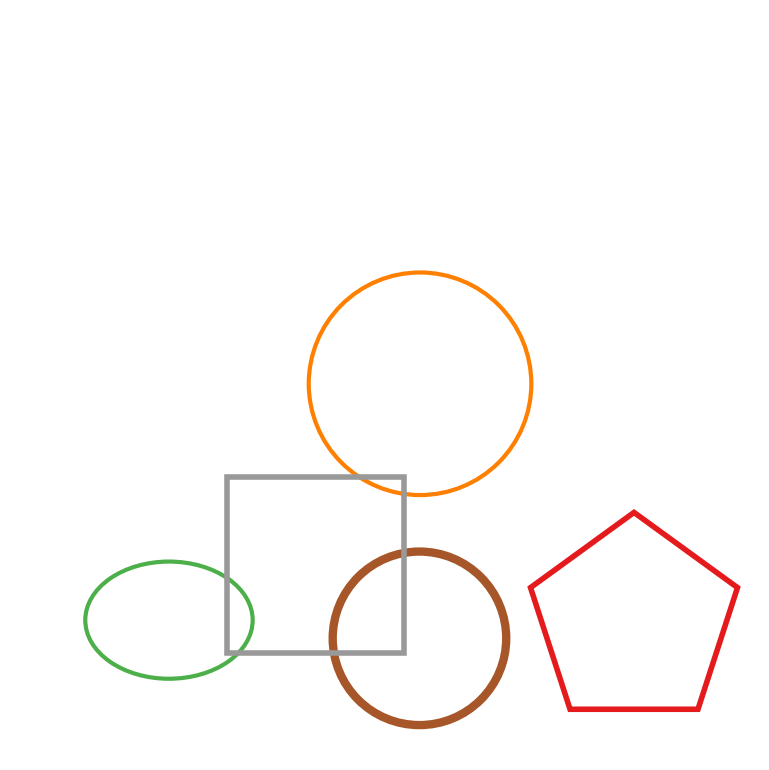[{"shape": "pentagon", "thickness": 2, "radius": 0.71, "center": [0.823, 0.193]}, {"shape": "oval", "thickness": 1.5, "radius": 0.54, "center": [0.219, 0.195]}, {"shape": "circle", "thickness": 1.5, "radius": 0.72, "center": [0.545, 0.502]}, {"shape": "circle", "thickness": 3, "radius": 0.56, "center": [0.545, 0.171]}, {"shape": "square", "thickness": 2, "radius": 0.57, "center": [0.41, 0.266]}]